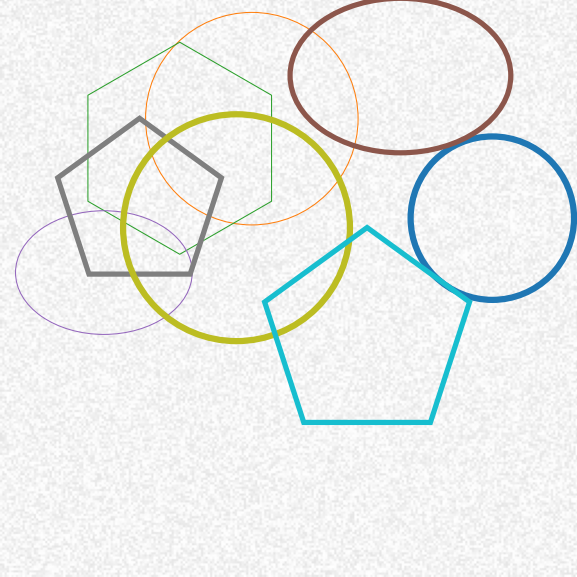[{"shape": "circle", "thickness": 3, "radius": 0.71, "center": [0.853, 0.621]}, {"shape": "circle", "thickness": 0.5, "radius": 0.92, "center": [0.436, 0.794]}, {"shape": "hexagon", "thickness": 0.5, "radius": 0.92, "center": [0.311, 0.742]}, {"shape": "oval", "thickness": 0.5, "radius": 0.76, "center": [0.18, 0.527]}, {"shape": "oval", "thickness": 2.5, "radius": 0.96, "center": [0.693, 0.868]}, {"shape": "pentagon", "thickness": 2.5, "radius": 0.75, "center": [0.242, 0.645]}, {"shape": "circle", "thickness": 3, "radius": 0.98, "center": [0.41, 0.605]}, {"shape": "pentagon", "thickness": 2.5, "radius": 0.93, "center": [0.636, 0.419]}]